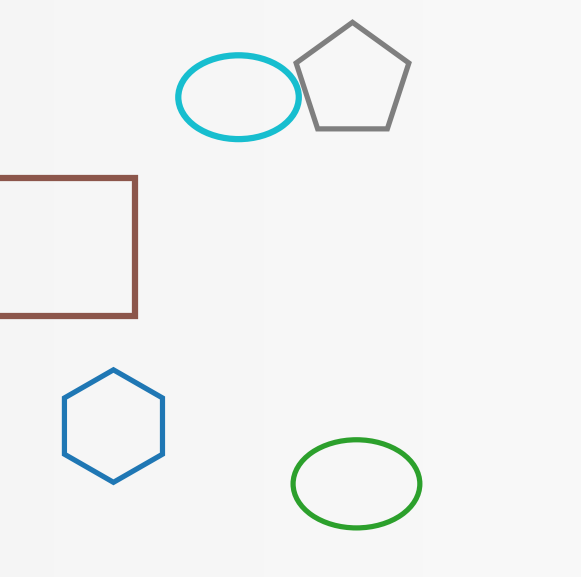[{"shape": "hexagon", "thickness": 2.5, "radius": 0.49, "center": [0.195, 0.261]}, {"shape": "oval", "thickness": 2.5, "radius": 0.55, "center": [0.613, 0.161]}, {"shape": "square", "thickness": 3, "radius": 0.6, "center": [0.114, 0.572]}, {"shape": "pentagon", "thickness": 2.5, "radius": 0.51, "center": [0.606, 0.858]}, {"shape": "oval", "thickness": 3, "radius": 0.52, "center": [0.41, 0.831]}]